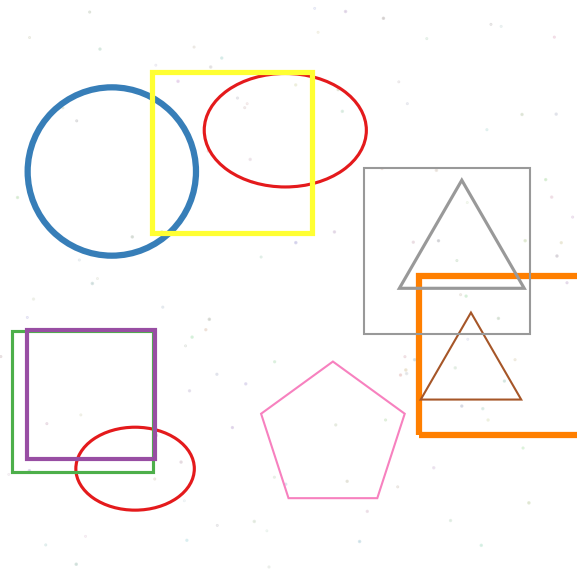[{"shape": "oval", "thickness": 1.5, "radius": 0.51, "center": [0.234, 0.188]}, {"shape": "oval", "thickness": 1.5, "radius": 0.7, "center": [0.494, 0.774]}, {"shape": "circle", "thickness": 3, "radius": 0.73, "center": [0.194, 0.702]}, {"shape": "square", "thickness": 1.5, "radius": 0.61, "center": [0.143, 0.304]}, {"shape": "square", "thickness": 2, "radius": 0.56, "center": [0.157, 0.316]}, {"shape": "square", "thickness": 3, "radius": 0.69, "center": [0.864, 0.383]}, {"shape": "square", "thickness": 2.5, "radius": 0.69, "center": [0.402, 0.735]}, {"shape": "triangle", "thickness": 1, "radius": 0.5, "center": [0.816, 0.357]}, {"shape": "pentagon", "thickness": 1, "radius": 0.65, "center": [0.576, 0.242]}, {"shape": "triangle", "thickness": 1.5, "radius": 0.62, "center": [0.8, 0.562]}, {"shape": "square", "thickness": 1, "radius": 0.72, "center": [0.774, 0.564]}]